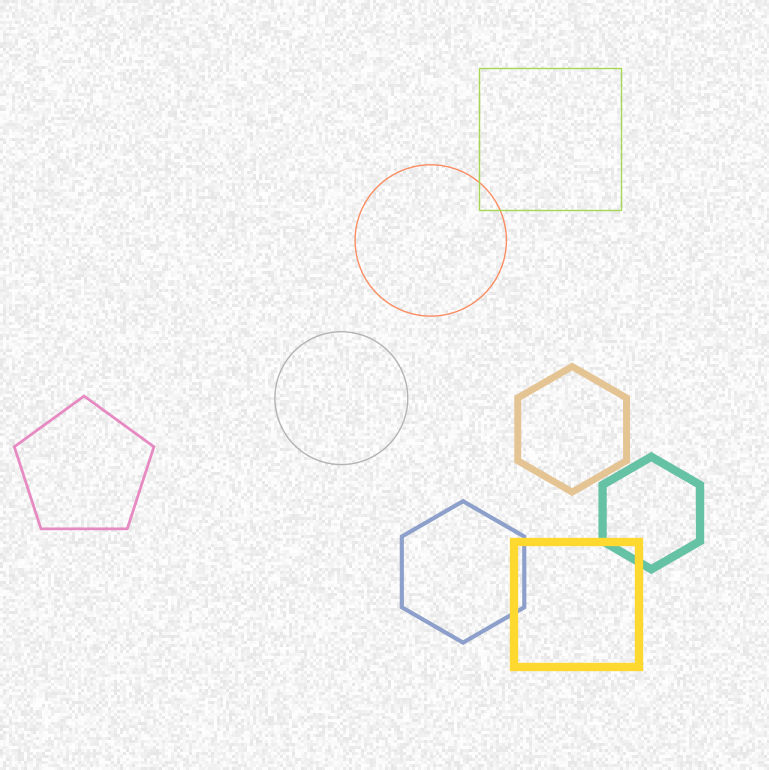[{"shape": "hexagon", "thickness": 3, "radius": 0.37, "center": [0.846, 0.334]}, {"shape": "circle", "thickness": 0.5, "radius": 0.49, "center": [0.559, 0.688]}, {"shape": "hexagon", "thickness": 1.5, "radius": 0.46, "center": [0.601, 0.257]}, {"shape": "pentagon", "thickness": 1, "radius": 0.48, "center": [0.109, 0.39]}, {"shape": "square", "thickness": 0.5, "radius": 0.46, "center": [0.715, 0.819]}, {"shape": "square", "thickness": 3, "radius": 0.41, "center": [0.749, 0.214]}, {"shape": "hexagon", "thickness": 2.5, "radius": 0.41, "center": [0.743, 0.442]}, {"shape": "circle", "thickness": 0.5, "radius": 0.43, "center": [0.443, 0.483]}]